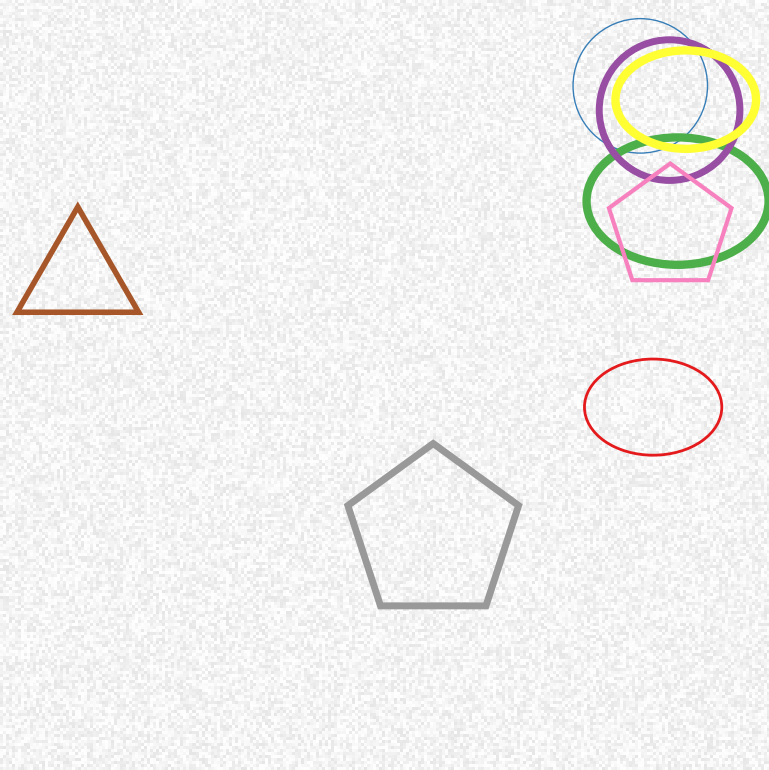[{"shape": "oval", "thickness": 1, "radius": 0.45, "center": [0.848, 0.471]}, {"shape": "circle", "thickness": 0.5, "radius": 0.44, "center": [0.832, 0.888]}, {"shape": "oval", "thickness": 3, "radius": 0.59, "center": [0.88, 0.739]}, {"shape": "circle", "thickness": 2.5, "radius": 0.46, "center": [0.87, 0.857]}, {"shape": "oval", "thickness": 3, "radius": 0.46, "center": [0.891, 0.871]}, {"shape": "triangle", "thickness": 2, "radius": 0.46, "center": [0.101, 0.64]}, {"shape": "pentagon", "thickness": 1.5, "radius": 0.42, "center": [0.87, 0.704]}, {"shape": "pentagon", "thickness": 2.5, "radius": 0.58, "center": [0.563, 0.307]}]